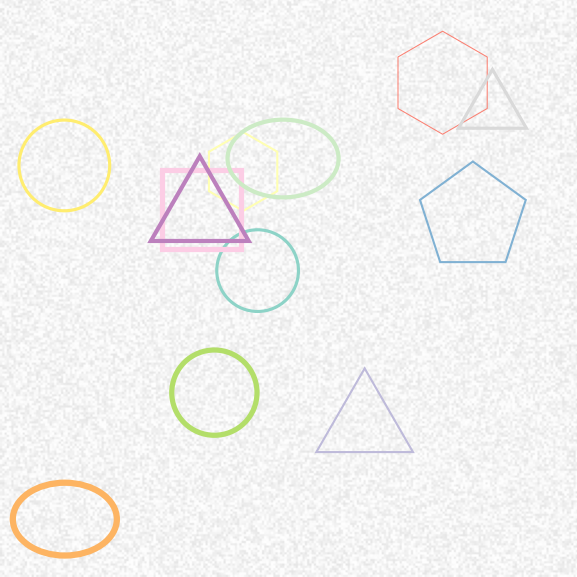[{"shape": "circle", "thickness": 1.5, "radius": 0.35, "center": [0.446, 0.531]}, {"shape": "hexagon", "thickness": 1, "radius": 0.34, "center": [0.421, 0.702]}, {"shape": "triangle", "thickness": 1, "radius": 0.48, "center": [0.631, 0.265]}, {"shape": "hexagon", "thickness": 0.5, "radius": 0.45, "center": [0.766, 0.856]}, {"shape": "pentagon", "thickness": 1, "radius": 0.48, "center": [0.819, 0.623]}, {"shape": "oval", "thickness": 3, "radius": 0.45, "center": [0.112, 0.1]}, {"shape": "circle", "thickness": 2.5, "radius": 0.37, "center": [0.371, 0.319]}, {"shape": "square", "thickness": 2.5, "radius": 0.34, "center": [0.35, 0.637]}, {"shape": "triangle", "thickness": 1.5, "radius": 0.34, "center": [0.853, 0.811]}, {"shape": "triangle", "thickness": 2, "radius": 0.49, "center": [0.346, 0.631]}, {"shape": "oval", "thickness": 2, "radius": 0.48, "center": [0.49, 0.725]}, {"shape": "circle", "thickness": 1.5, "radius": 0.39, "center": [0.111, 0.713]}]